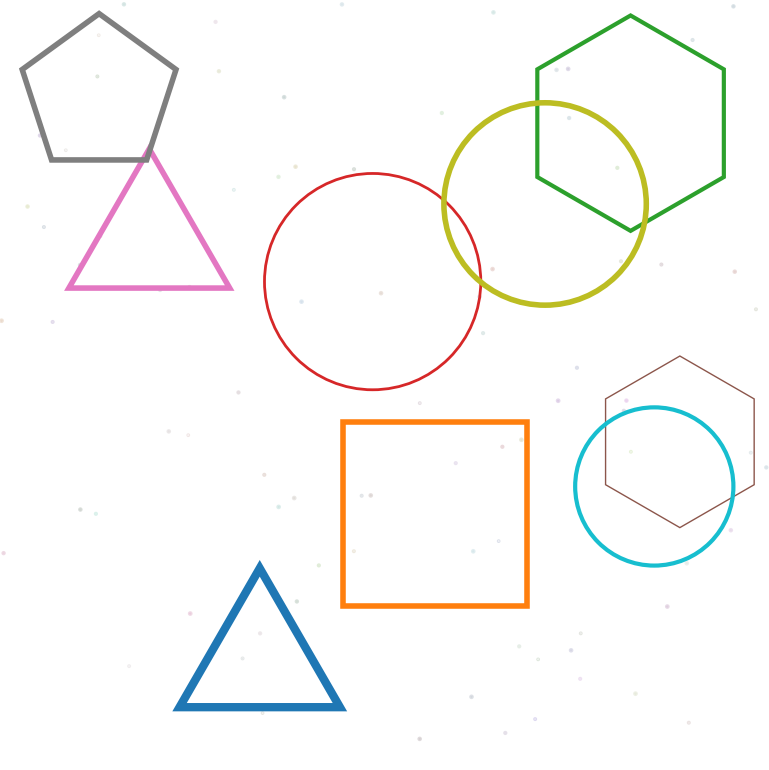[{"shape": "triangle", "thickness": 3, "radius": 0.6, "center": [0.337, 0.142]}, {"shape": "square", "thickness": 2, "radius": 0.6, "center": [0.565, 0.333]}, {"shape": "hexagon", "thickness": 1.5, "radius": 0.7, "center": [0.819, 0.84]}, {"shape": "circle", "thickness": 1, "radius": 0.7, "center": [0.484, 0.634]}, {"shape": "hexagon", "thickness": 0.5, "radius": 0.56, "center": [0.883, 0.426]}, {"shape": "triangle", "thickness": 2, "radius": 0.6, "center": [0.194, 0.686]}, {"shape": "pentagon", "thickness": 2, "radius": 0.53, "center": [0.129, 0.877]}, {"shape": "circle", "thickness": 2, "radius": 0.66, "center": [0.708, 0.735]}, {"shape": "circle", "thickness": 1.5, "radius": 0.51, "center": [0.85, 0.368]}]